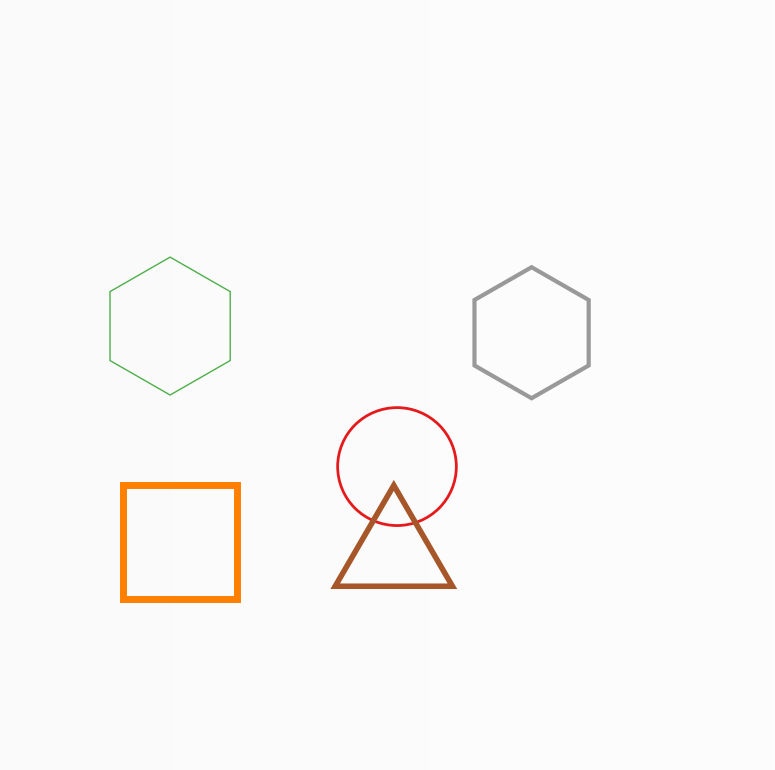[{"shape": "circle", "thickness": 1, "radius": 0.38, "center": [0.512, 0.394]}, {"shape": "hexagon", "thickness": 0.5, "radius": 0.45, "center": [0.219, 0.577]}, {"shape": "square", "thickness": 2.5, "radius": 0.37, "center": [0.232, 0.296]}, {"shape": "triangle", "thickness": 2, "radius": 0.44, "center": [0.508, 0.282]}, {"shape": "hexagon", "thickness": 1.5, "radius": 0.43, "center": [0.686, 0.568]}]